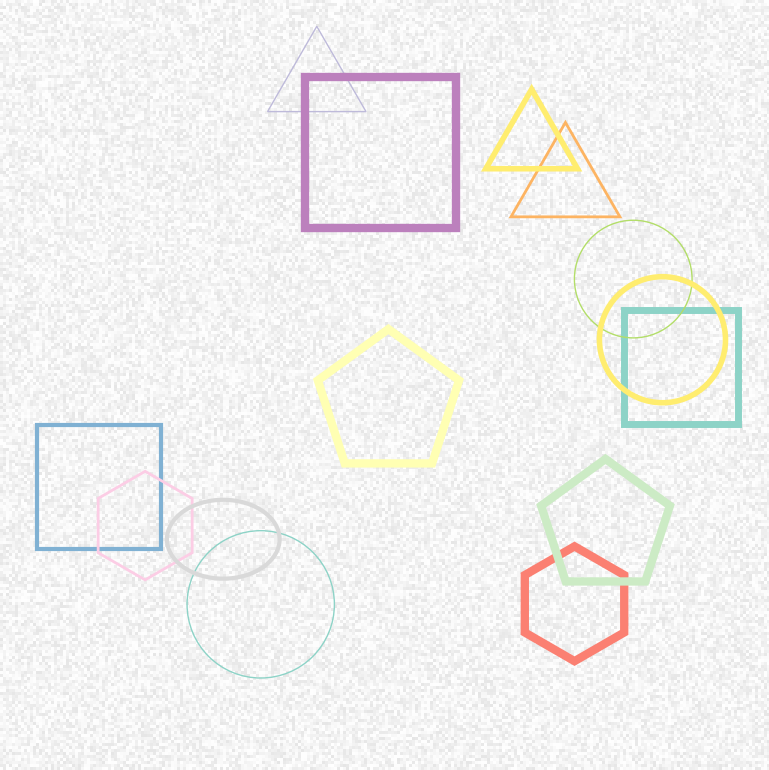[{"shape": "square", "thickness": 2.5, "radius": 0.37, "center": [0.885, 0.523]}, {"shape": "circle", "thickness": 0.5, "radius": 0.48, "center": [0.339, 0.215]}, {"shape": "pentagon", "thickness": 3, "radius": 0.48, "center": [0.504, 0.476]}, {"shape": "triangle", "thickness": 0.5, "radius": 0.37, "center": [0.411, 0.892]}, {"shape": "hexagon", "thickness": 3, "radius": 0.37, "center": [0.746, 0.216]}, {"shape": "square", "thickness": 1.5, "radius": 0.4, "center": [0.128, 0.367]}, {"shape": "triangle", "thickness": 1, "radius": 0.41, "center": [0.734, 0.759]}, {"shape": "circle", "thickness": 0.5, "radius": 0.38, "center": [0.822, 0.638]}, {"shape": "hexagon", "thickness": 1, "radius": 0.35, "center": [0.189, 0.317]}, {"shape": "oval", "thickness": 1.5, "radius": 0.37, "center": [0.29, 0.3]}, {"shape": "square", "thickness": 3, "radius": 0.49, "center": [0.494, 0.802]}, {"shape": "pentagon", "thickness": 3, "radius": 0.44, "center": [0.786, 0.316]}, {"shape": "circle", "thickness": 2, "radius": 0.41, "center": [0.86, 0.559]}, {"shape": "triangle", "thickness": 2, "radius": 0.34, "center": [0.69, 0.815]}]